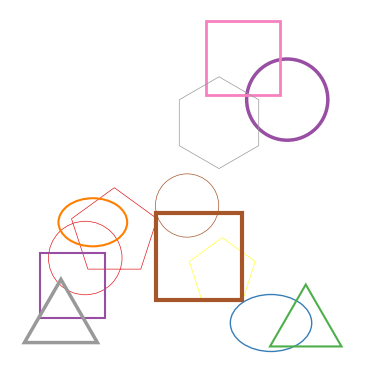[{"shape": "pentagon", "thickness": 0.5, "radius": 0.58, "center": [0.297, 0.396]}, {"shape": "circle", "thickness": 0.5, "radius": 0.48, "center": [0.221, 0.33]}, {"shape": "oval", "thickness": 1, "radius": 0.53, "center": [0.704, 0.161]}, {"shape": "triangle", "thickness": 1.5, "radius": 0.54, "center": [0.794, 0.154]}, {"shape": "circle", "thickness": 2.5, "radius": 0.53, "center": [0.746, 0.741]}, {"shape": "square", "thickness": 1.5, "radius": 0.42, "center": [0.188, 0.258]}, {"shape": "oval", "thickness": 1.5, "radius": 0.45, "center": [0.241, 0.423]}, {"shape": "pentagon", "thickness": 0.5, "radius": 0.45, "center": [0.577, 0.293]}, {"shape": "square", "thickness": 3, "radius": 0.56, "center": [0.517, 0.334]}, {"shape": "circle", "thickness": 0.5, "radius": 0.41, "center": [0.486, 0.466]}, {"shape": "square", "thickness": 2, "radius": 0.48, "center": [0.631, 0.848]}, {"shape": "triangle", "thickness": 2.5, "radius": 0.55, "center": [0.158, 0.165]}, {"shape": "hexagon", "thickness": 0.5, "radius": 0.6, "center": [0.569, 0.681]}]